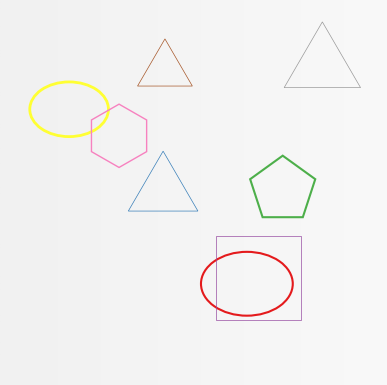[{"shape": "oval", "thickness": 1.5, "radius": 0.59, "center": [0.637, 0.263]}, {"shape": "triangle", "thickness": 0.5, "radius": 0.52, "center": [0.421, 0.504]}, {"shape": "pentagon", "thickness": 1.5, "radius": 0.44, "center": [0.73, 0.507]}, {"shape": "square", "thickness": 0.5, "radius": 0.55, "center": [0.667, 0.278]}, {"shape": "oval", "thickness": 2, "radius": 0.51, "center": [0.178, 0.716]}, {"shape": "triangle", "thickness": 0.5, "radius": 0.41, "center": [0.426, 0.817]}, {"shape": "hexagon", "thickness": 1, "radius": 0.41, "center": [0.307, 0.647]}, {"shape": "triangle", "thickness": 0.5, "radius": 0.57, "center": [0.832, 0.829]}]